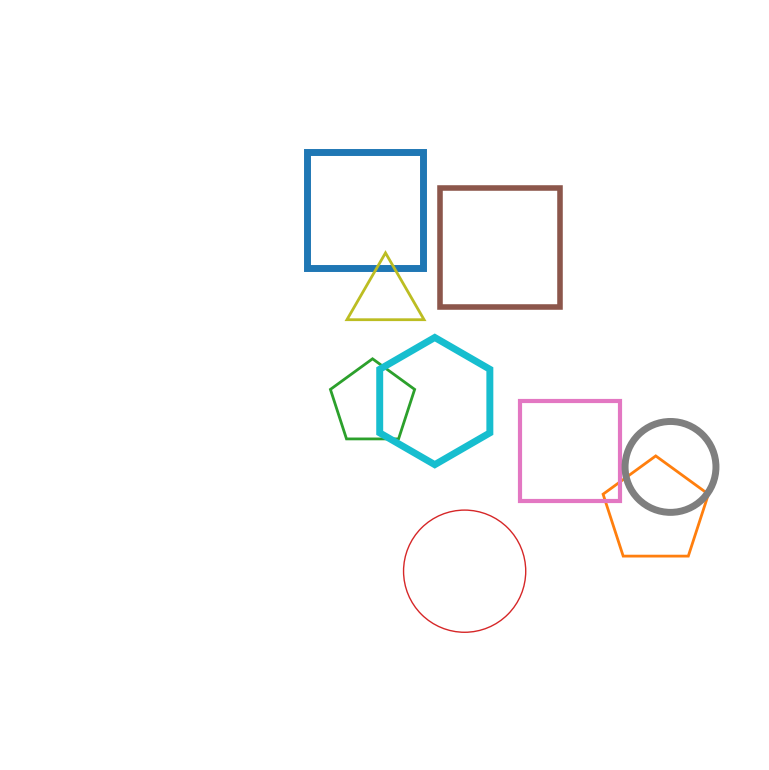[{"shape": "square", "thickness": 2.5, "radius": 0.38, "center": [0.474, 0.727]}, {"shape": "pentagon", "thickness": 1, "radius": 0.36, "center": [0.852, 0.336]}, {"shape": "pentagon", "thickness": 1, "radius": 0.29, "center": [0.484, 0.477]}, {"shape": "circle", "thickness": 0.5, "radius": 0.4, "center": [0.603, 0.258]}, {"shape": "square", "thickness": 2, "radius": 0.39, "center": [0.65, 0.678]}, {"shape": "square", "thickness": 1.5, "radius": 0.32, "center": [0.74, 0.414]}, {"shape": "circle", "thickness": 2.5, "radius": 0.3, "center": [0.871, 0.394]}, {"shape": "triangle", "thickness": 1, "radius": 0.29, "center": [0.501, 0.614]}, {"shape": "hexagon", "thickness": 2.5, "radius": 0.41, "center": [0.565, 0.479]}]